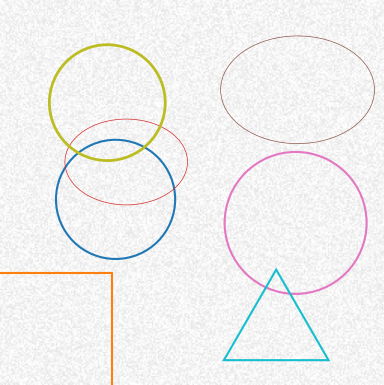[{"shape": "circle", "thickness": 1.5, "radius": 0.77, "center": [0.3, 0.482]}, {"shape": "square", "thickness": 1.5, "radius": 0.8, "center": [0.131, 0.131]}, {"shape": "oval", "thickness": 0.5, "radius": 0.8, "center": [0.328, 0.579]}, {"shape": "oval", "thickness": 0.5, "radius": 1.0, "center": [0.773, 0.767]}, {"shape": "circle", "thickness": 1.5, "radius": 0.92, "center": [0.768, 0.421]}, {"shape": "circle", "thickness": 2, "radius": 0.75, "center": [0.279, 0.733]}, {"shape": "triangle", "thickness": 1.5, "radius": 0.78, "center": [0.717, 0.143]}]